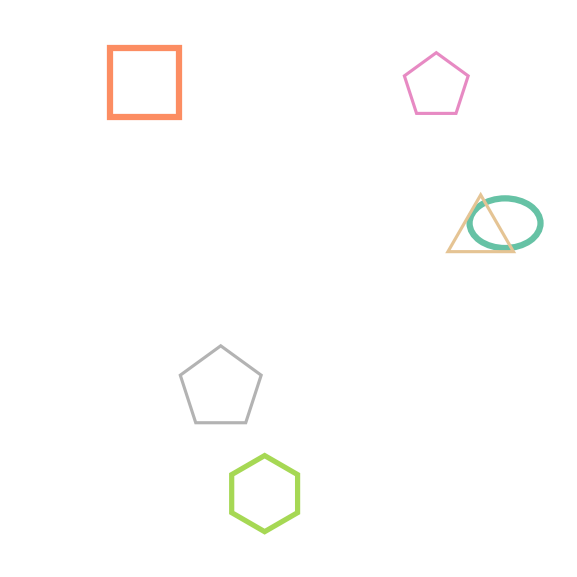[{"shape": "oval", "thickness": 3, "radius": 0.31, "center": [0.875, 0.613]}, {"shape": "square", "thickness": 3, "radius": 0.3, "center": [0.25, 0.856]}, {"shape": "pentagon", "thickness": 1.5, "radius": 0.29, "center": [0.755, 0.85]}, {"shape": "hexagon", "thickness": 2.5, "radius": 0.33, "center": [0.458, 0.144]}, {"shape": "triangle", "thickness": 1.5, "radius": 0.33, "center": [0.832, 0.596]}, {"shape": "pentagon", "thickness": 1.5, "radius": 0.37, "center": [0.382, 0.327]}]